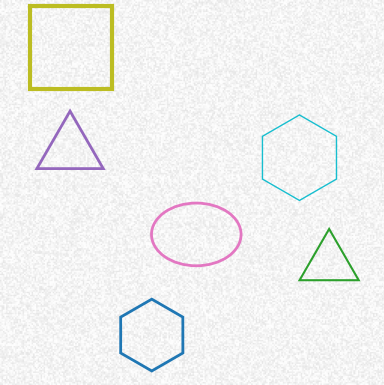[{"shape": "hexagon", "thickness": 2, "radius": 0.47, "center": [0.394, 0.13]}, {"shape": "triangle", "thickness": 1.5, "radius": 0.44, "center": [0.855, 0.317]}, {"shape": "triangle", "thickness": 2, "radius": 0.5, "center": [0.182, 0.612]}, {"shape": "oval", "thickness": 2, "radius": 0.58, "center": [0.51, 0.391]}, {"shape": "square", "thickness": 3, "radius": 0.54, "center": [0.185, 0.876]}, {"shape": "hexagon", "thickness": 1, "radius": 0.56, "center": [0.778, 0.59]}]